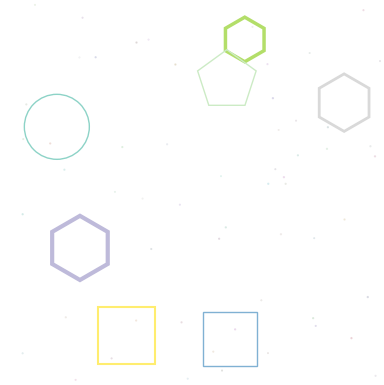[{"shape": "circle", "thickness": 1, "radius": 0.42, "center": [0.148, 0.671]}, {"shape": "hexagon", "thickness": 3, "radius": 0.42, "center": [0.208, 0.356]}, {"shape": "square", "thickness": 1, "radius": 0.35, "center": [0.596, 0.12]}, {"shape": "hexagon", "thickness": 2.5, "radius": 0.29, "center": [0.636, 0.897]}, {"shape": "hexagon", "thickness": 2, "radius": 0.37, "center": [0.894, 0.733]}, {"shape": "pentagon", "thickness": 1, "radius": 0.4, "center": [0.589, 0.791]}, {"shape": "square", "thickness": 1.5, "radius": 0.37, "center": [0.329, 0.128]}]